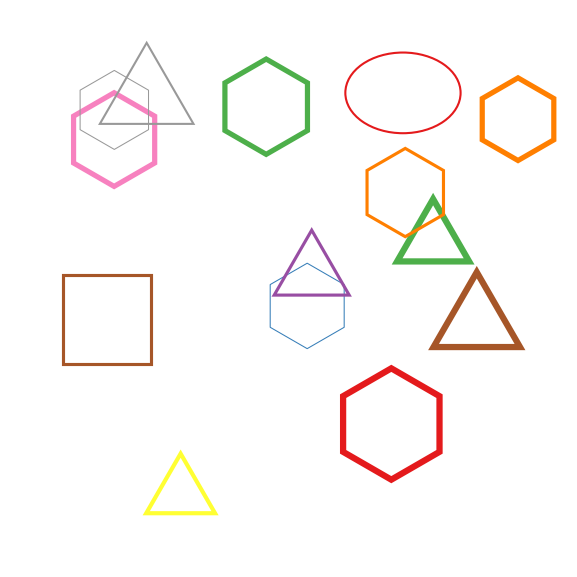[{"shape": "hexagon", "thickness": 3, "radius": 0.48, "center": [0.678, 0.265]}, {"shape": "oval", "thickness": 1, "radius": 0.5, "center": [0.698, 0.838]}, {"shape": "hexagon", "thickness": 0.5, "radius": 0.37, "center": [0.532, 0.469]}, {"shape": "triangle", "thickness": 3, "radius": 0.36, "center": [0.75, 0.582]}, {"shape": "hexagon", "thickness": 2.5, "radius": 0.41, "center": [0.461, 0.814]}, {"shape": "triangle", "thickness": 1.5, "radius": 0.37, "center": [0.54, 0.526]}, {"shape": "hexagon", "thickness": 1.5, "radius": 0.38, "center": [0.702, 0.666]}, {"shape": "hexagon", "thickness": 2.5, "radius": 0.36, "center": [0.897, 0.793]}, {"shape": "triangle", "thickness": 2, "radius": 0.34, "center": [0.313, 0.145]}, {"shape": "triangle", "thickness": 3, "radius": 0.43, "center": [0.826, 0.441]}, {"shape": "square", "thickness": 1.5, "radius": 0.38, "center": [0.185, 0.446]}, {"shape": "hexagon", "thickness": 2.5, "radius": 0.41, "center": [0.198, 0.757]}, {"shape": "triangle", "thickness": 1, "radius": 0.47, "center": [0.254, 0.831]}, {"shape": "hexagon", "thickness": 0.5, "radius": 0.34, "center": [0.198, 0.809]}]